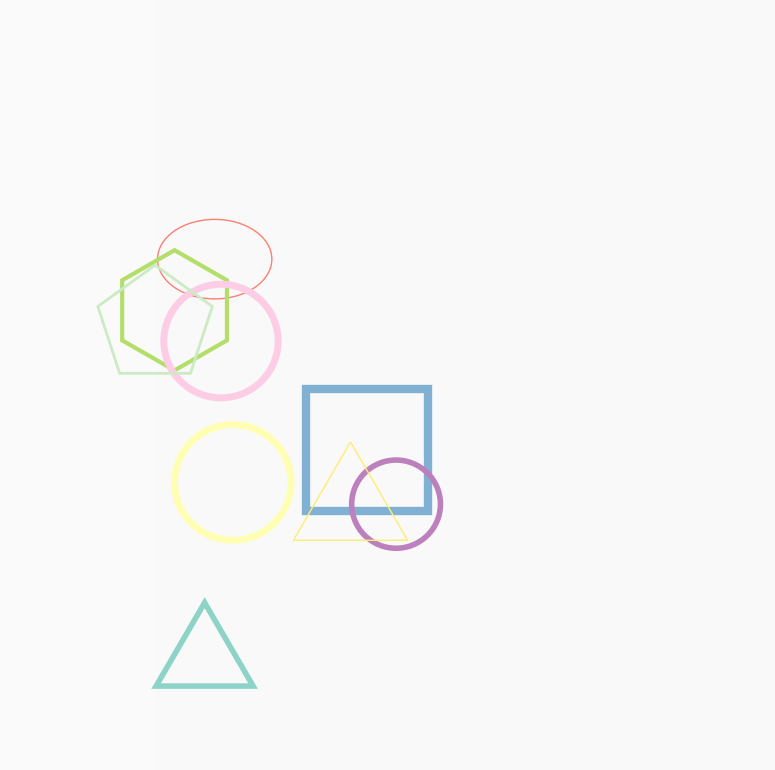[{"shape": "triangle", "thickness": 2, "radius": 0.36, "center": [0.264, 0.145]}, {"shape": "circle", "thickness": 2.5, "radius": 0.38, "center": [0.3, 0.373]}, {"shape": "oval", "thickness": 0.5, "radius": 0.37, "center": [0.277, 0.663]}, {"shape": "square", "thickness": 3, "radius": 0.4, "center": [0.474, 0.415]}, {"shape": "hexagon", "thickness": 1.5, "radius": 0.39, "center": [0.225, 0.597]}, {"shape": "circle", "thickness": 2.5, "radius": 0.37, "center": [0.285, 0.557]}, {"shape": "circle", "thickness": 2, "radius": 0.29, "center": [0.511, 0.345]}, {"shape": "pentagon", "thickness": 1, "radius": 0.39, "center": [0.2, 0.578]}, {"shape": "triangle", "thickness": 0.5, "radius": 0.43, "center": [0.452, 0.341]}]